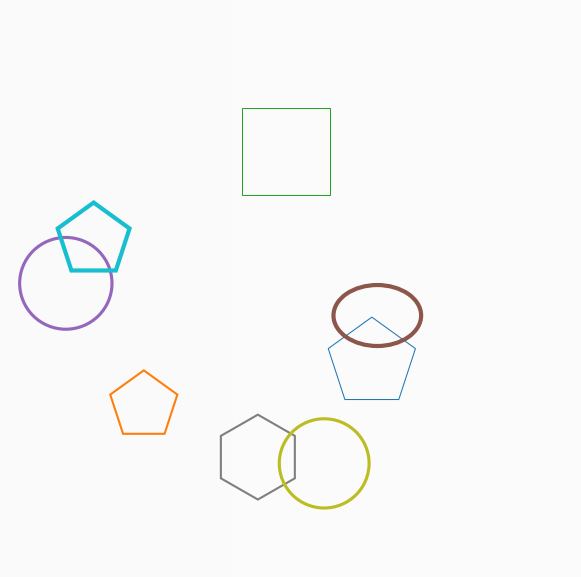[{"shape": "pentagon", "thickness": 0.5, "radius": 0.39, "center": [0.64, 0.371]}, {"shape": "pentagon", "thickness": 1, "radius": 0.3, "center": [0.247, 0.297]}, {"shape": "square", "thickness": 0.5, "radius": 0.38, "center": [0.491, 0.737]}, {"shape": "circle", "thickness": 1.5, "radius": 0.4, "center": [0.113, 0.509]}, {"shape": "oval", "thickness": 2, "radius": 0.38, "center": [0.649, 0.453]}, {"shape": "hexagon", "thickness": 1, "radius": 0.37, "center": [0.444, 0.208]}, {"shape": "circle", "thickness": 1.5, "radius": 0.39, "center": [0.558, 0.197]}, {"shape": "pentagon", "thickness": 2, "radius": 0.32, "center": [0.161, 0.583]}]